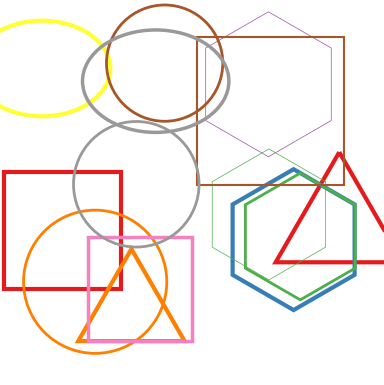[{"shape": "square", "thickness": 3, "radius": 0.76, "center": [0.163, 0.401]}, {"shape": "triangle", "thickness": 3, "radius": 0.95, "center": [0.881, 0.414]}, {"shape": "hexagon", "thickness": 3, "radius": 0.91, "center": [0.763, 0.378]}, {"shape": "hexagon", "thickness": 0.5, "radius": 0.85, "center": [0.698, 0.443]}, {"shape": "hexagon", "thickness": 2, "radius": 0.82, "center": [0.78, 0.386]}, {"shape": "hexagon", "thickness": 0.5, "radius": 0.94, "center": [0.697, 0.781]}, {"shape": "circle", "thickness": 2, "radius": 0.93, "center": [0.247, 0.268]}, {"shape": "triangle", "thickness": 3, "radius": 0.8, "center": [0.341, 0.194]}, {"shape": "oval", "thickness": 3, "radius": 0.89, "center": [0.109, 0.822]}, {"shape": "circle", "thickness": 2, "radius": 0.76, "center": [0.428, 0.836]}, {"shape": "square", "thickness": 1.5, "radius": 0.96, "center": [0.703, 0.711]}, {"shape": "square", "thickness": 2.5, "radius": 0.68, "center": [0.364, 0.249]}, {"shape": "oval", "thickness": 2.5, "radius": 0.95, "center": [0.404, 0.789]}, {"shape": "circle", "thickness": 2, "radius": 0.82, "center": [0.354, 0.521]}]